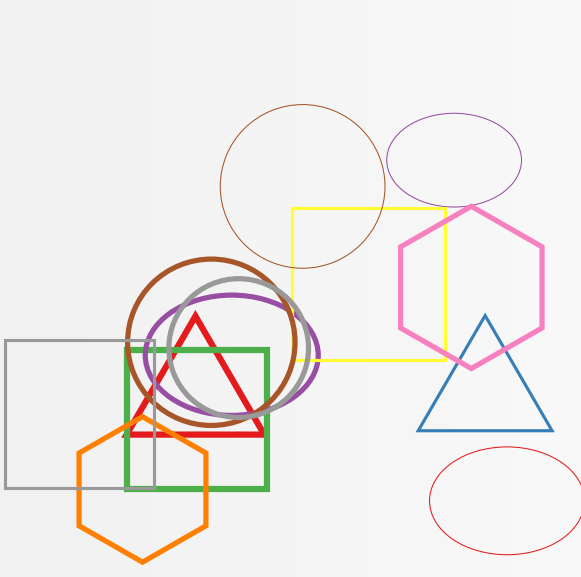[{"shape": "oval", "thickness": 0.5, "radius": 0.67, "center": [0.872, 0.132]}, {"shape": "triangle", "thickness": 3, "radius": 0.68, "center": [0.336, 0.315]}, {"shape": "triangle", "thickness": 1.5, "radius": 0.66, "center": [0.835, 0.32]}, {"shape": "square", "thickness": 3, "radius": 0.6, "center": [0.339, 0.273]}, {"shape": "oval", "thickness": 2.5, "radius": 0.74, "center": [0.399, 0.384]}, {"shape": "oval", "thickness": 0.5, "radius": 0.58, "center": [0.781, 0.722]}, {"shape": "hexagon", "thickness": 2.5, "radius": 0.63, "center": [0.245, 0.152]}, {"shape": "square", "thickness": 1.5, "radius": 0.66, "center": [0.633, 0.507]}, {"shape": "circle", "thickness": 2.5, "radius": 0.72, "center": [0.364, 0.406]}, {"shape": "circle", "thickness": 0.5, "radius": 0.71, "center": [0.521, 0.676]}, {"shape": "hexagon", "thickness": 2.5, "radius": 0.7, "center": [0.811, 0.501]}, {"shape": "square", "thickness": 1.5, "radius": 0.64, "center": [0.137, 0.283]}, {"shape": "circle", "thickness": 2.5, "radius": 0.6, "center": [0.411, 0.396]}]